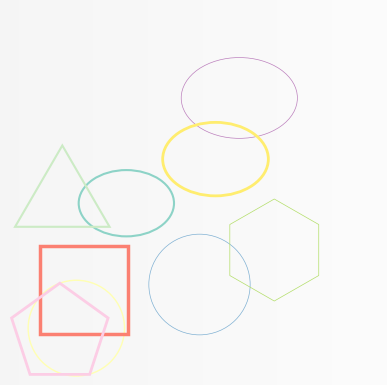[{"shape": "oval", "thickness": 1.5, "radius": 0.61, "center": [0.326, 0.472]}, {"shape": "circle", "thickness": 1, "radius": 0.62, "center": [0.197, 0.148]}, {"shape": "square", "thickness": 2.5, "radius": 0.57, "center": [0.217, 0.246]}, {"shape": "circle", "thickness": 0.5, "radius": 0.65, "center": [0.515, 0.261]}, {"shape": "hexagon", "thickness": 0.5, "radius": 0.66, "center": [0.708, 0.351]}, {"shape": "pentagon", "thickness": 2, "radius": 0.65, "center": [0.154, 0.134]}, {"shape": "oval", "thickness": 0.5, "radius": 0.75, "center": [0.618, 0.746]}, {"shape": "triangle", "thickness": 1.5, "radius": 0.7, "center": [0.161, 0.481]}, {"shape": "oval", "thickness": 2, "radius": 0.68, "center": [0.556, 0.587]}]